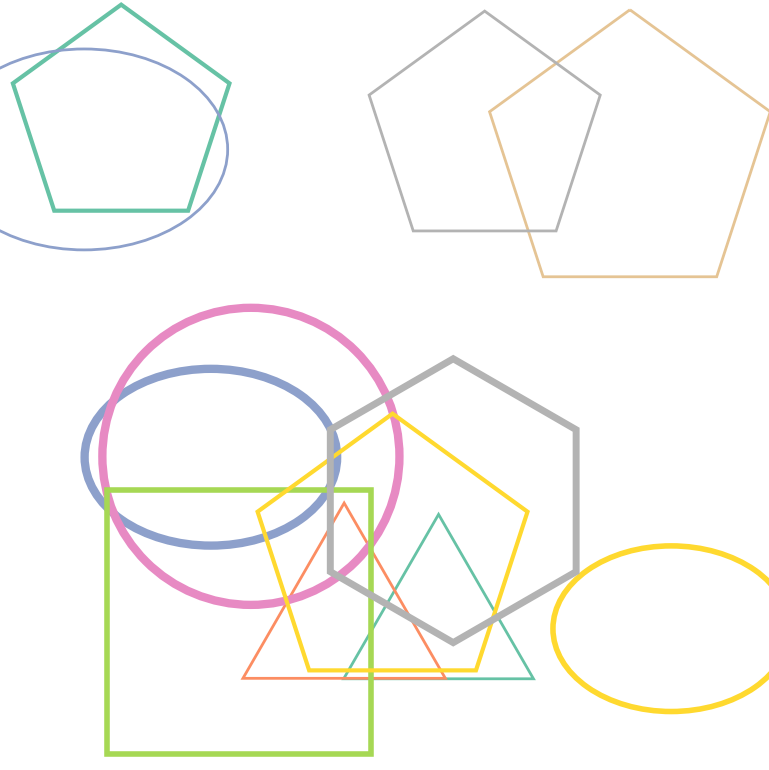[{"shape": "triangle", "thickness": 1, "radius": 0.71, "center": [0.57, 0.19]}, {"shape": "pentagon", "thickness": 1.5, "radius": 0.74, "center": [0.157, 0.846]}, {"shape": "triangle", "thickness": 1, "radius": 0.76, "center": [0.447, 0.195]}, {"shape": "oval", "thickness": 1, "radius": 0.93, "center": [0.109, 0.806]}, {"shape": "oval", "thickness": 3, "radius": 0.82, "center": [0.274, 0.406]}, {"shape": "circle", "thickness": 3, "radius": 0.96, "center": [0.326, 0.407]}, {"shape": "square", "thickness": 2, "radius": 0.86, "center": [0.31, 0.192]}, {"shape": "oval", "thickness": 2, "radius": 0.77, "center": [0.872, 0.184]}, {"shape": "pentagon", "thickness": 1.5, "radius": 0.92, "center": [0.51, 0.278]}, {"shape": "pentagon", "thickness": 1, "radius": 0.96, "center": [0.818, 0.796]}, {"shape": "hexagon", "thickness": 2.5, "radius": 0.92, "center": [0.589, 0.35]}, {"shape": "pentagon", "thickness": 1, "radius": 0.79, "center": [0.629, 0.828]}]